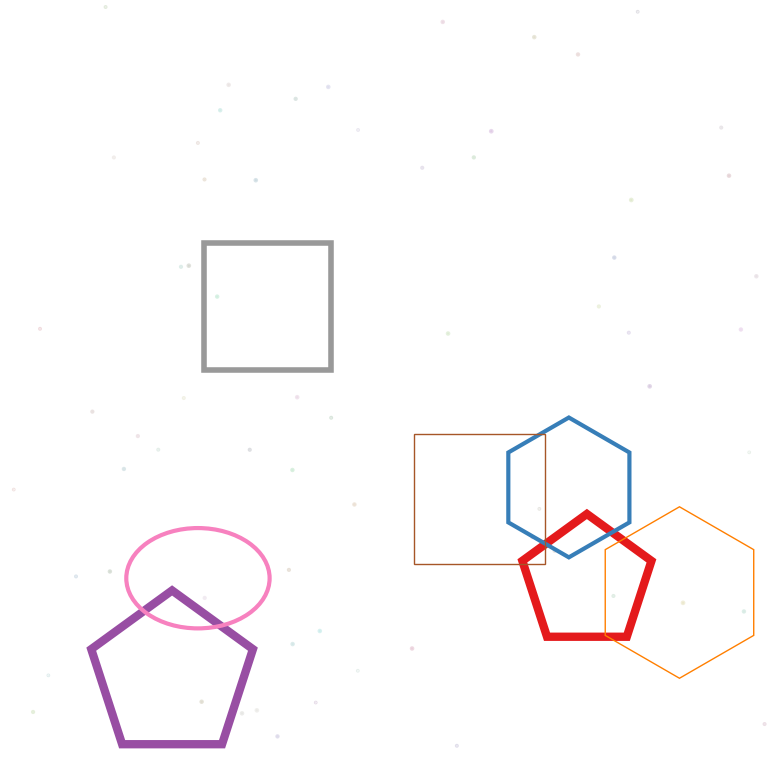[{"shape": "pentagon", "thickness": 3, "radius": 0.44, "center": [0.762, 0.244]}, {"shape": "hexagon", "thickness": 1.5, "radius": 0.45, "center": [0.739, 0.367]}, {"shape": "pentagon", "thickness": 3, "radius": 0.55, "center": [0.223, 0.123]}, {"shape": "hexagon", "thickness": 0.5, "radius": 0.56, "center": [0.882, 0.23]}, {"shape": "square", "thickness": 0.5, "radius": 0.42, "center": [0.623, 0.352]}, {"shape": "oval", "thickness": 1.5, "radius": 0.47, "center": [0.257, 0.249]}, {"shape": "square", "thickness": 2, "radius": 0.41, "center": [0.347, 0.602]}]